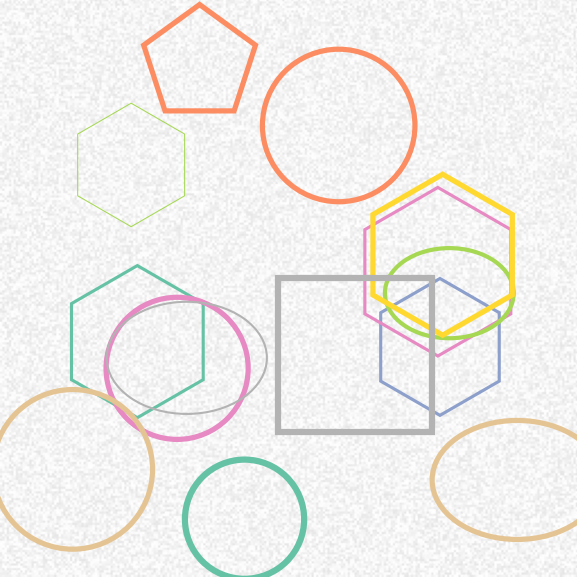[{"shape": "circle", "thickness": 3, "radius": 0.52, "center": [0.423, 0.1]}, {"shape": "hexagon", "thickness": 1.5, "radius": 0.66, "center": [0.238, 0.408]}, {"shape": "pentagon", "thickness": 2.5, "radius": 0.51, "center": [0.346, 0.889]}, {"shape": "circle", "thickness": 2.5, "radius": 0.66, "center": [0.586, 0.782]}, {"shape": "hexagon", "thickness": 1.5, "radius": 0.59, "center": [0.762, 0.398]}, {"shape": "circle", "thickness": 2.5, "radius": 0.62, "center": [0.307, 0.361]}, {"shape": "hexagon", "thickness": 1.5, "radius": 0.73, "center": [0.758, 0.529]}, {"shape": "hexagon", "thickness": 0.5, "radius": 0.53, "center": [0.227, 0.714]}, {"shape": "oval", "thickness": 2, "radius": 0.56, "center": [0.778, 0.491]}, {"shape": "hexagon", "thickness": 2.5, "radius": 0.7, "center": [0.766, 0.558]}, {"shape": "oval", "thickness": 2.5, "radius": 0.74, "center": [0.895, 0.168]}, {"shape": "circle", "thickness": 2.5, "radius": 0.69, "center": [0.126, 0.186]}, {"shape": "square", "thickness": 3, "radius": 0.67, "center": [0.615, 0.385]}, {"shape": "oval", "thickness": 1, "radius": 0.69, "center": [0.323, 0.379]}]